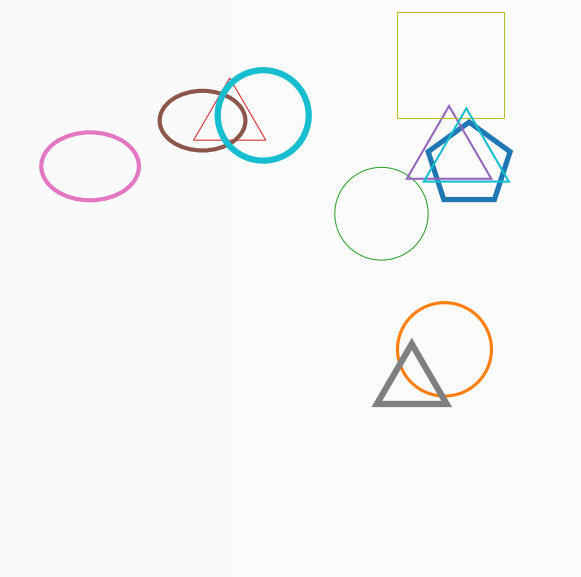[{"shape": "pentagon", "thickness": 2.5, "radius": 0.37, "center": [0.807, 0.714]}, {"shape": "circle", "thickness": 1.5, "radius": 0.4, "center": [0.765, 0.394]}, {"shape": "circle", "thickness": 0.5, "radius": 0.4, "center": [0.656, 0.629]}, {"shape": "triangle", "thickness": 0.5, "radius": 0.36, "center": [0.395, 0.792]}, {"shape": "triangle", "thickness": 1, "radius": 0.42, "center": [0.773, 0.732]}, {"shape": "oval", "thickness": 2, "radius": 0.37, "center": [0.348, 0.79]}, {"shape": "oval", "thickness": 2, "radius": 0.42, "center": [0.155, 0.711]}, {"shape": "triangle", "thickness": 3, "radius": 0.35, "center": [0.708, 0.334]}, {"shape": "square", "thickness": 0.5, "radius": 0.46, "center": [0.775, 0.887]}, {"shape": "triangle", "thickness": 1, "radius": 0.42, "center": [0.802, 0.727]}, {"shape": "circle", "thickness": 3, "radius": 0.39, "center": [0.453, 0.799]}]